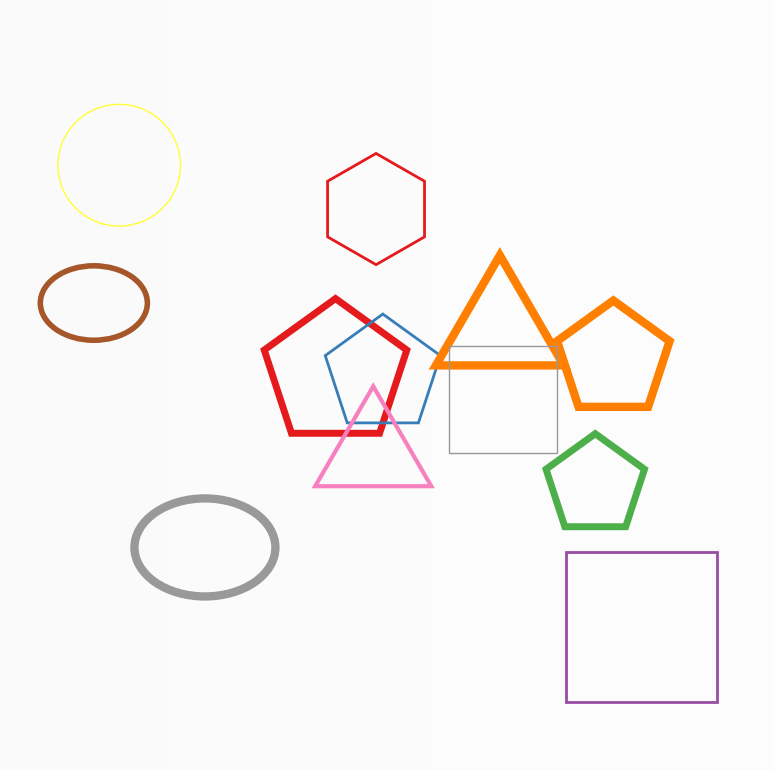[{"shape": "hexagon", "thickness": 1, "radius": 0.36, "center": [0.485, 0.729]}, {"shape": "pentagon", "thickness": 2.5, "radius": 0.48, "center": [0.433, 0.516]}, {"shape": "pentagon", "thickness": 1, "radius": 0.39, "center": [0.494, 0.514]}, {"shape": "pentagon", "thickness": 2.5, "radius": 0.33, "center": [0.768, 0.37]}, {"shape": "square", "thickness": 1, "radius": 0.49, "center": [0.828, 0.186]}, {"shape": "pentagon", "thickness": 3, "radius": 0.38, "center": [0.791, 0.533]}, {"shape": "triangle", "thickness": 3, "radius": 0.48, "center": [0.645, 0.573]}, {"shape": "circle", "thickness": 0.5, "radius": 0.4, "center": [0.154, 0.785]}, {"shape": "oval", "thickness": 2, "radius": 0.35, "center": [0.121, 0.606]}, {"shape": "triangle", "thickness": 1.5, "radius": 0.43, "center": [0.482, 0.412]}, {"shape": "oval", "thickness": 3, "radius": 0.45, "center": [0.264, 0.289]}, {"shape": "square", "thickness": 0.5, "radius": 0.35, "center": [0.649, 0.481]}]